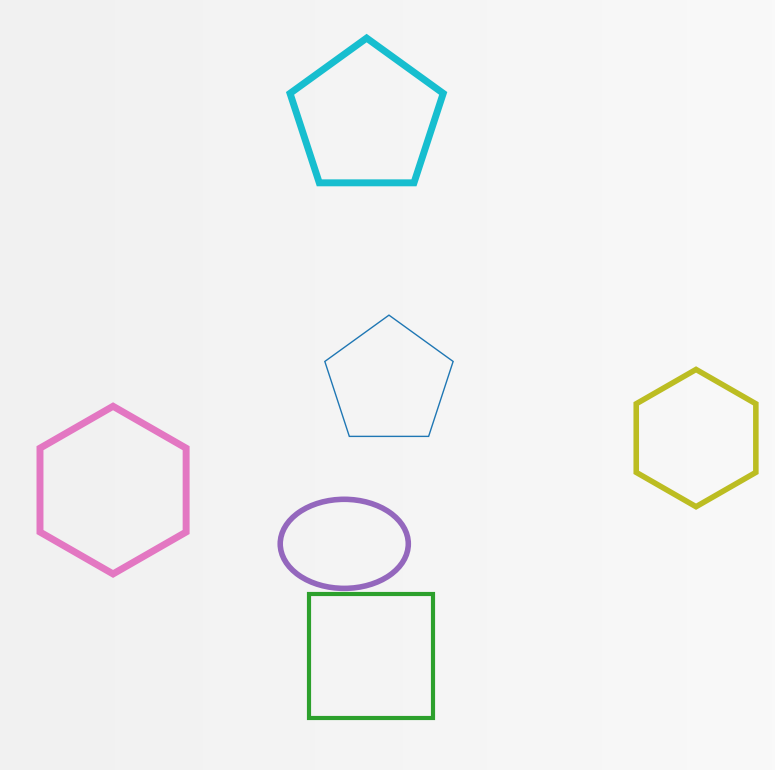[{"shape": "pentagon", "thickness": 0.5, "radius": 0.44, "center": [0.502, 0.504]}, {"shape": "square", "thickness": 1.5, "radius": 0.4, "center": [0.479, 0.148]}, {"shape": "oval", "thickness": 2, "radius": 0.41, "center": [0.444, 0.294]}, {"shape": "hexagon", "thickness": 2.5, "radius": 0.54, "center": [0.146, 0.364]}, {"shape": "hexagon", "thickness": 2, "radius": 0.45, "center": [0.898, 0.431]}, {"shape": "pentagon", "thickness": 2.5, "radius": 0.52, "center": [0.473, 0.847]}]